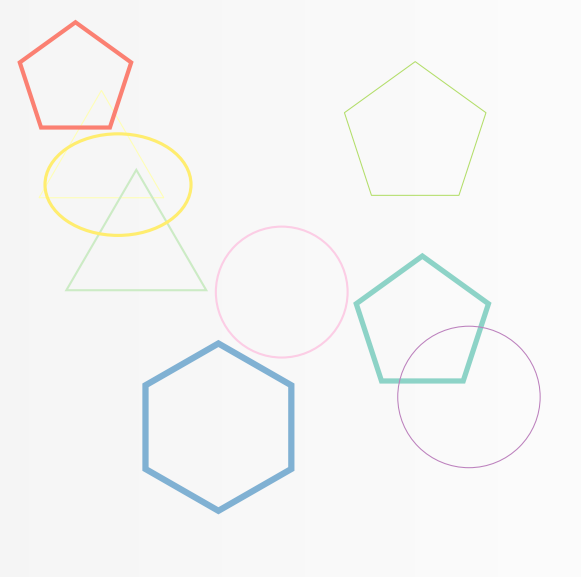[{"shape": "pentagon", "thickness": 2.5, "radius": 0.6, "center": [0.727, 0.436]}, {"shape": "triangle", "thickness": 0.5, "radius": 0.62, "center": [0.175, 0.719]}, {"shape": "pentagon", "thickness": 2, "radius": 0.5, "center": [0.13, 0.86]}, {"shape": "hexagon", "thickness": 3, "radius": 0.72, "center": [0.376, 0.26]}, {"shape": "pentagon", "thickness": 0.5, "radius": 0.64, "center": [0.714, 0.764]}, {"shape": "circle", "thickness": 1, "radius": 0.57, "center": [0.485, 0.493]}, {"shape": "circle", "thickness": 0.5, "radius": 0.61, "center": [0.807, 0.312]}, {"shape": "triangle", "thickness": 1, "radius": 0.69, "center": [0.235, 0.566]}, {"shape": "oval", "thickness": 1.5, "radius": 0.63, "center": [0.203, 0.679]}]